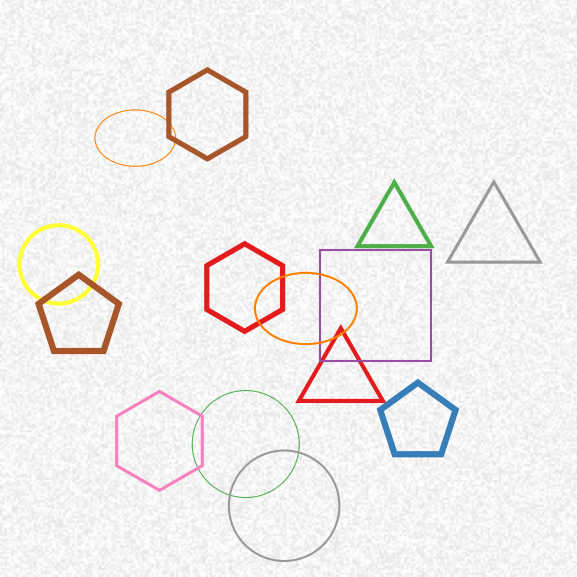[{"shape": "triangle", "thickness": 2, "radius": 0.42, "center": [0.59, 0.347]}, {"shape": "hexagon", "thickness": 2.5, "radius": 0.38, "center": [0.424, 0.501]}, {"shape": "pentagon", "thickness": 3, "radius": 0.34, "center": [0.724, 0.268]}, {"shape": "circle", "thickness": 0.5, "radius": 0.46, "center": [0.426, 0.23]}, {"shape": "triangle", "thickness": 2, "radius": 0.37, "center": [0.683, 0.61]}, {"shape": "square", "thickness": 1, "radius": 0.48, "center": [0.65, 0.471]}, {"shape": "oval", "thickness": 1, "radius": 0.44, "center": [0.53, 0.465]}, {"shape": "oval", "thickness": 0.5, "radius": 0.35, "center": [0.234, 0.76]}, {"shape": "circle", "thickness": 2, "radius": 0.34, "center": [0.102, 0.541]}, {"shape": "pentagon", "thickness": 3, "radius": 0.37, "center": [0.136, 0.45]}, {"shape": "hexagon", "thickness": 2.5, "radius": 0.38, "center": [0.359, 0.801]}, {"shape": "hexagon", "thickness": 1.5, "radius": 0.43, "center": [0.276, 0.236]}, {"shape": "triangle", "thickness": 1.5, "radius": 0.46, "center": [0.855, 0.592]}, {"shape": "circle", "thickness": 1, "radius": 0.48, "center": [0.492, 0.123]}]